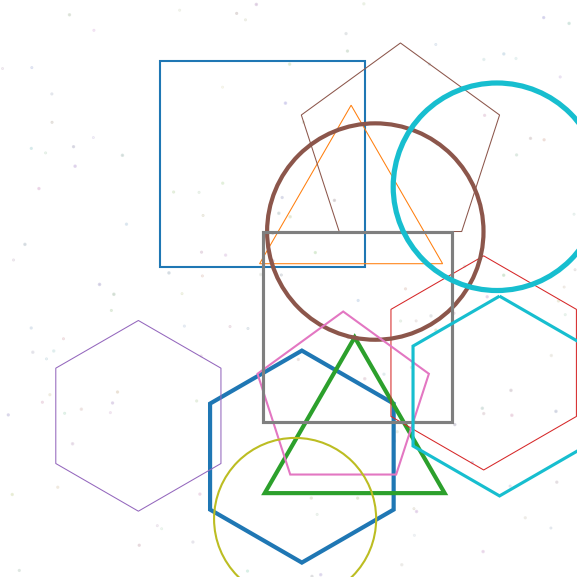[{"shape": "square", "thickness": 1, "radius": 0.89, "center": [0.455, 0.715]}, {"shape": "hexagon", "thickness": 2, "radius": 0.92, "center": [0.523, 0.208]}, {"shape": "triangle", "thickness": 0.5, "radius": 0.91, "center": [0.608, 0.634]}, {"shape": "triangle", "thickness": 2, "radius": 0.9, "center": [0.614, 0.235]}, {"shape": "hexagon", "thickness": 0.5, "radius": 0.93, "center": [0.838, 0.371]}, {"shape": "hexagon", "thickness": 0.5, "radius": 0.83, "center": [0.24, 0.279]}, {"shape": "circle", "thickness": 2, "radius": 0.94, "center": [0.65, 0.598]}, {"shape": "pentagon", "thickness": 0.5, "radius": 0.9, "center": [0.693, 0.744]}, {"shape": "pentagon", "thickness": 1, "radius": 0.78, "center": [0.594, 0.304]}, {"shape": "square", "thickness": 1.5, "radius": 0.82, "center": [0.619, 0.433]}, {"shape": "circle", "thickness": 1, "radius": 0.7, "center": [0.511, 0.1]}, {"shape": "circle", "thickness": 2.5, "radius": 0.9, "center": [0.861, 0.676]}, {"shape": "hexagon", "thickness": 1.5, "radius": 0.86, "center": [0.865, 0.313]}]